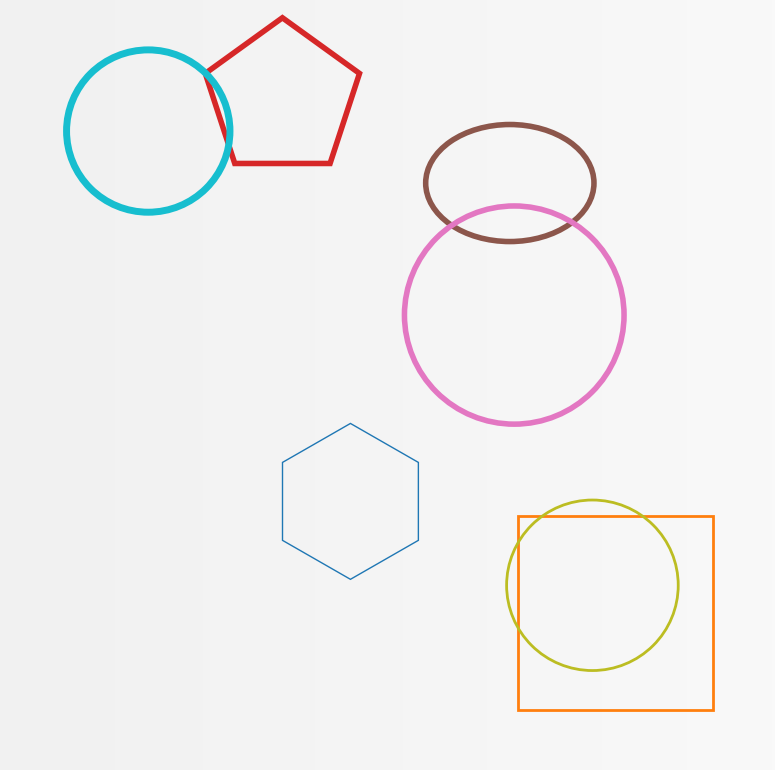[{"shape": "hexagon", "thickness": 0.5, "radius": 0.51, "center": [0.452, 0.349]}, {"shape": "square", "thickness": 1, "radius": 0.63, "center": [0.794, 0.204]}, {"shape": "pentagon", "thickness": 2, "radius": 0.52, "center": [0.364, 0.872]}, {"shape": "oval", "thickness": 2, "radius": 0.54, "center": [0.658, 0.762]}, {"shape": "circle", "thickness": 2, "radius": 0.71, "center": [0.664, 0.591]}, {"shape": "circle", "thickness": 1, "radius": 0.55, "center": [0.764, 0.24]}, {"shape": "circle", "thickness": 2.5, "radius": 0.53, "center": [0.191, 0.83]}]